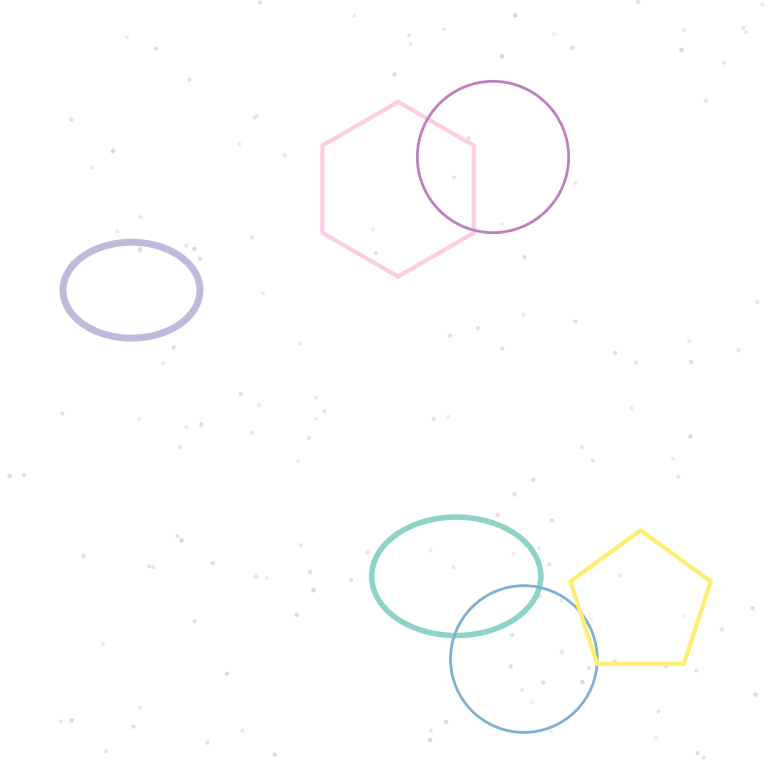[{"shape": "oval", "thickness": 2, "radius": 0.55, "center": [0.593, 0.252]}, {"shape": "oval", "thickness": 2.5, "radius": 0.44, "center": [0.171, 0.623]}, {"shape": "circle", "thickness": 1, "radius": 0.48, "center": [0.68, 0.144]}, {"shape": "hexagon", "thickness": 1.5, "radius": 0.57, "center": [0.517, 0.754]}, {"shape": "circle", "thickness": 1, "radius": 0.49, "center": [0.64, 0.796]}, {"shape": "pentagon", "thickness": 1.5, "radius": 0.48, "center": [0.832, 0.215]}]